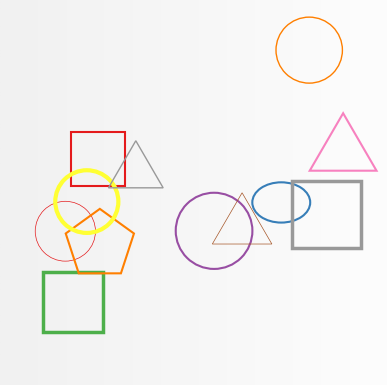[{"shape": "circle", "thickness": 0.5, "radius": 0.39, "center": [0.169, 0.399]}, {"shape": "square", "thickness": 1.5, "radius": 0.35, "center": [0.253, 0.587]}, {"shape": "oval", "thickness": 1.5, "radius": 0.37, "center": [0.726, 0.474]}, {"shape": "square", "thickness": 2.5, "radius": 0.39, "center": [0.188, 0.215]}, {"shape": "circle", "thickness": 1.5, "radius": 0.49, "center": [0.552, 0.4]}, {"shape": "circle", "thickness": 1, "radius": 0.43, "center": [0.798, 0.87]}, {"shape": "pentagon", "thickness": 1.5, "radius": 0.46, "center": [0.258, 0.365]}, {"shape": "circle", "thickness": 3, "radius": 0.41, "center": [0.224, 0.476]}, {"shape": "triangle", "thickness": 0.5, "radius": 0.44, "center": [0.625, 0.411]}, {"shape": "triangle", "thickness": 1.5, "radius": 0.5, "center": [0.885, 0.606]}, {"shape": "triangle", "thickness": 1, "radius": 0.41, "center": [0.35, 0.553]}, {"shape": "square", "thickness": 2.5, "radius": 0.44, "center": [0.843, 0.443]}]